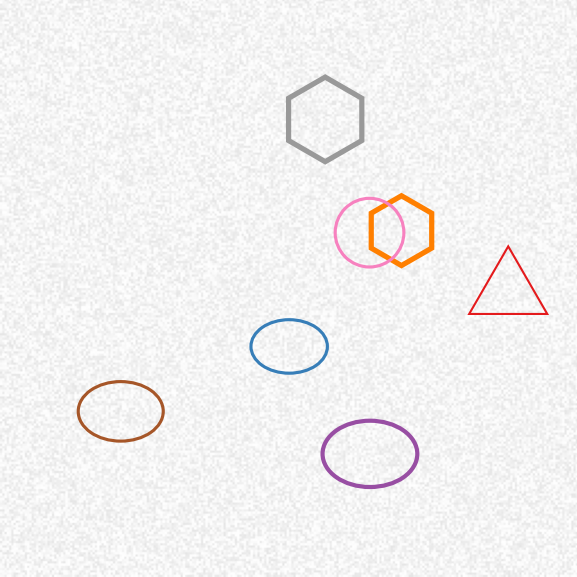[{"shape": "triangle", "thickness": 1, "radius": 0.39, "center": [0.88, 0.495]}, {"shape": "oval", "thickness": 1.5, "radius": 0.33, "center": [0.501, 0.399]}, {"shape": "oval", "thickness": 2, "radius": 0.41, "center": [0.641, 0.213]}, {"shape": "hexagon", "thickness": 2.5, "radius": 0.3, "center": [0.695, 0.6]}, {"shape": "oval", "thickness": 1.5, "radius": 0.37, "center": [0.209, 0.287]}, {"shape": "circle", "thickness": 1.5, "radius": 0.3, "center": [0.64, 0.596]}, {"shape": "hexagon", "thickness": 2.5, "radius": 0.37, "center": [0.563, 0.792]}]